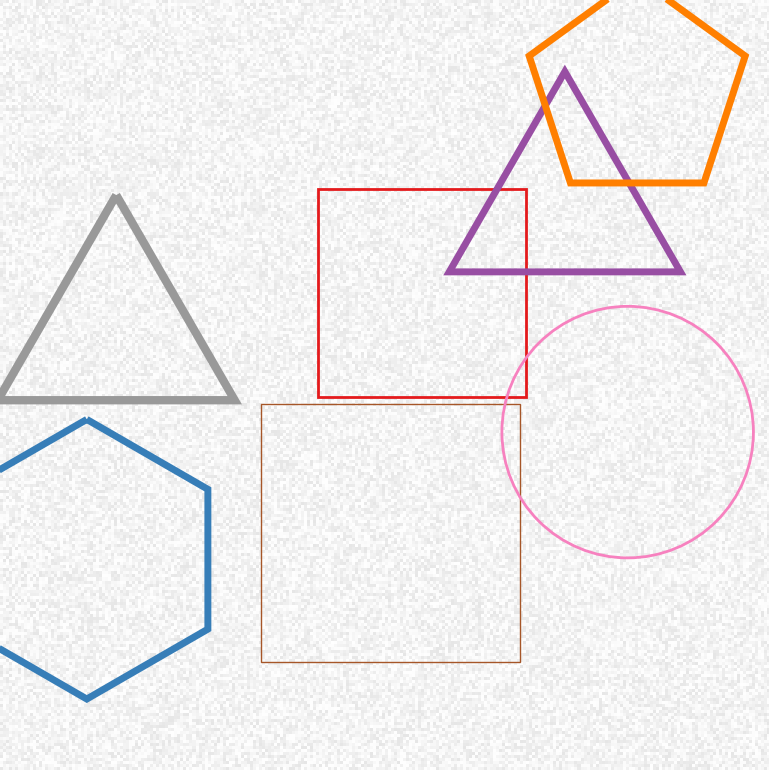[{"shape": "square", "thickness": 1, "radius": 0.68, "center": [0.548, 0.619]}, {"shape": "hexagon", "thickness": 2.5, "radius": 0.91, "center": [0.113, 0.274]}, {"shape": "triangle", "thickness": 2.5, "radius": 0.87, "center": [0.734, 0.734]}, {"shape": "pentagon", "thickness": 2.5, "radius": 0.74, "center": [0.828, 0.882]}, {"shape": "square", "thickness": 0.5, "radius": 0.84, "center": [0.507, 0.308]}, {"shape": "circle", "thickness": 1, "radius": 0.82, "center": [0.815, 0.439]}, {"shape": "triangle", "thickness": 3, "radius": 0.89, "center": [0.151, 0.569]}]